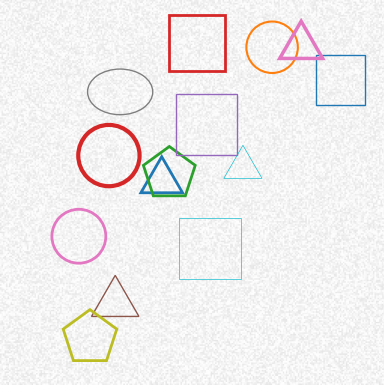[{"shape": "triangle", "thickness": 2, "radius": 0.31, "center": [0.42, 0.531]}, {"shape": "square", "thickness": 1, "radius": 0.32, "center": [0.884, 0.793]}, {"shape": "circle", "thickness": 1.5, "radius": 0.33, "center": [0.707, 0.877]}, {"shape": "pentagon", "thickness": 2, "radius": 0.35, "center": [0.44, 0.549]}, {"shape": "square", "thickness": 2, "radius": 0.36, "center": [0.513, 0.888]}, {"shape": "circle", "thickness": 3, "radius": 0.4, "center": [0.283, 0.596]}, {"shape": "square", "thickness": 1, "radius": 0.39, "center": [0.536, 0.677]}, {"shape": "triangle", "thickness": 1, "radius": 0.36, "center": [0.299, 0.214]}, {"shape": "circle", "thickness": 2, "radius": 0.35, "center": [0.205, 0.386]}, {"shape": "triangle", "thickness": 2.5, "radius": 0.32, "center": [0.782, 0.88]}, {"shape": "oval", "thickness": 1, "radius": 0.42, "center": [0.312, 0.761]}, {"shape": "pentagon", "thickness": 2, "radius": 0.37, "center": [0.234, 0.123]}, {"shape": "square", "thickness": 0.5, "radius": 0.4, "center": [0.545, 0.355]}, {"shape": "triangle", "thickness": 0.5, "radius": 0.29, "center": [0.631, 0.565]}]